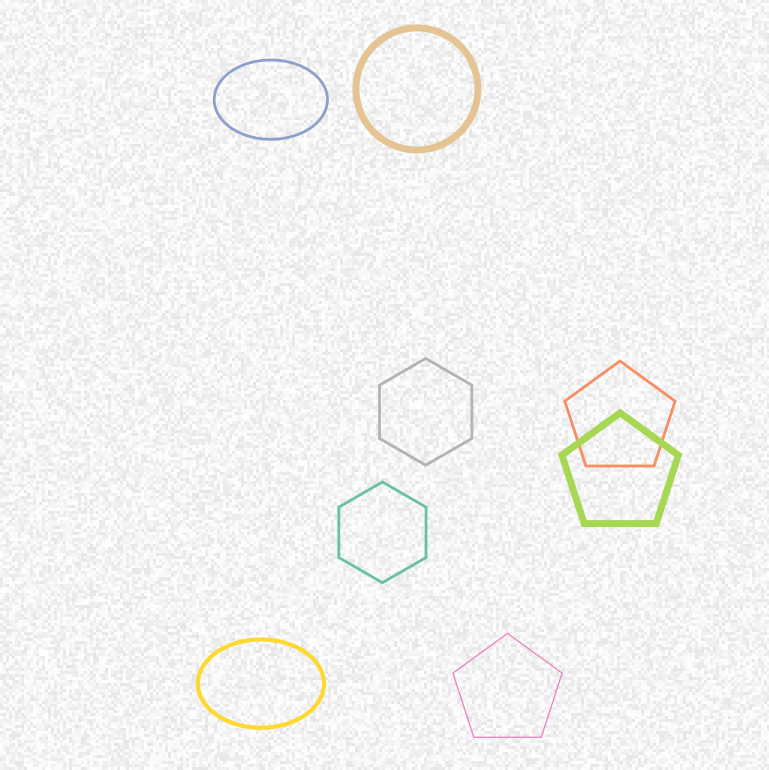[{"shape": "hexagon", "thickness": 1, "radius": 0.33, "center": [0.497, 0.309]}, {"shape": "pentagon", "thickness": 1, "radius": 0.38, "center": [0.805, 0.456]}, {"shape": "oval", "thickness": 1, "radius": 0.37, "center": [0.352, 0.871]}, {"shape": "pentagon", "thickness": 0.5, "radius": 0.37, "center": [0.659, 0.103]}, {"shape": "pentagon", "thickness": 2.5, "radius": 0.4, "center": [0.805, 0.384]}, {"shape": "oval", "thickness": 1.5, "radius": 0.41, "center": [0.339, 0.112]}, {"shape": "circle", "thickness": 2.5, "radius": 0.4, "center": [0.541, 0.884]}, {"shape": "hexagon", "thickness": 1, "radius": 0.35, "center": [0.553, 0.465]}]